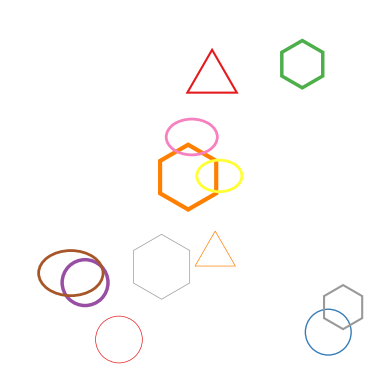[{"shape": "circle", "thickness": 0.5, "radius": 0.3, "center": [0.309, 0.118]}, {"shape": "triangle", "thickness": 1.5, "radius": 0.37, "center": [0.551, 0.796]}, {"shape": "circle", "thickness": 1, "radius": 0.3, "center": [0.853, 0.137]}, {"shape": "hexagon", "thickness": 2.5, "radius": 0.31, "center": [0.785, 0.833]}, {"shape": "circle", "thickness": 2.5, "radius": 0.3, "center": [0.221, 0.266]}, {"shape": "hexagon", "thickness": 3, "radius": 0.42, "center": [0.489, 0.54]}, {"shape": "triangle", "thickness": 0.5, "radius": 0.3, "center": [0.559, 0.339]}, {"shape": "oval", "thickness": 2, "radius": 0.29, "center": [0.57, 0.543]}, {"shape": "oval", "thickness": 2, "radius": 0.42, "center": [0.184, 0.291]}, {"shape": "oval", "thickness": 2, "radius": 0.33, "center": [0.498, 0.644]}, {"shape": "hexagon", "thickness": 1.5, "radius": 0.29, "center": [0.891, 0.202]}, {"shape": "hexagon", "thickness": 0.5, "radius": 0.42, "center": [0.42, 0.307]}]